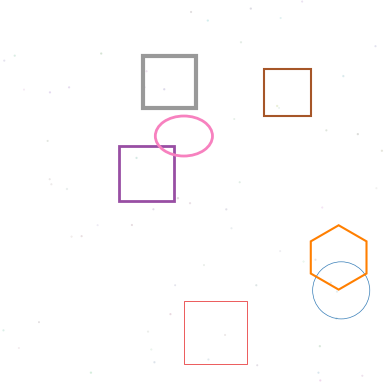[{"shape": "square", "thickness": 0.5, "radius": 0.41, "center": [0.559, 0.137]}, {"shape": "circle", "thickness": 0.5, "radius": 0.37, "center": [0.886, 0.246]}, {"shape": "square", "thickness": 2, "radius": 0.36, "center": [0.381, 0.549]}, {"shape": "hexagon", "thickness": 1.5, "radius": 0.42, "center": [0.88, 0.331]}, {"shape": "square", "thickness": 1.5, "radius": 0.31, "center": [0.747, 0.76]}, {"shape": "oval", "thickness": 2, "radius": 0.37, "center": [0.478, 0.647]}, {"shape": "square", "thickness": 3, "radius": 0.34, "center": [0.44, 0.786]}]